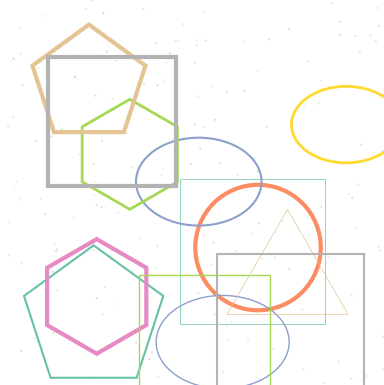[{"shape": "square", "thickness": 0.5, "radius": 0.94, "center": [0.656, 0.346]}, {"shape": "pentagon", "thickness": 1.5, "radius": 0.95, "center": [0.243, 0.173]}, {"shape": "circle", "thickness": 3, "radius": 0.81, "center": [0.67, 0.357]}, {"shape": "oval", "thickness": 1, "radius": 0.86, "center": [0.578, 0.112]}, {"shape": "oval", "thickness": 1.5, "radius": 0.82, "center": [0.516, 0.528]}, {"shape": "hexagon", "thickness": 3, "radius": 0.74, "center": [0.251, 0.23]}, {"shape": "square", "thickness": 1, "radius": 0.86, "center": [0.531, 0.115]}, {"shape": "hexagon", "thickness": 2, "radius": 0.71, "center": [0.337, 0.599]}, {"shape": "oval", "thickness": 2, "radius": 0.71, "center": [0.899, 0.676]}, {"shape": "triangle", "thickness": 0.5, "radius": 0.91, "center": [0.747, 0.274]}, {"shape": "pentagon", "thickness": 3, "radius": 0.77, "center": [0.231, 0.782]}, {"shape": "square", "thickness": 3, "radius": 0.83, "center": [0.291, 0.684]}, {"shape": "square", "thickness": 1.5, "radius": 0.96, "center": [0.755, 0.147]}]